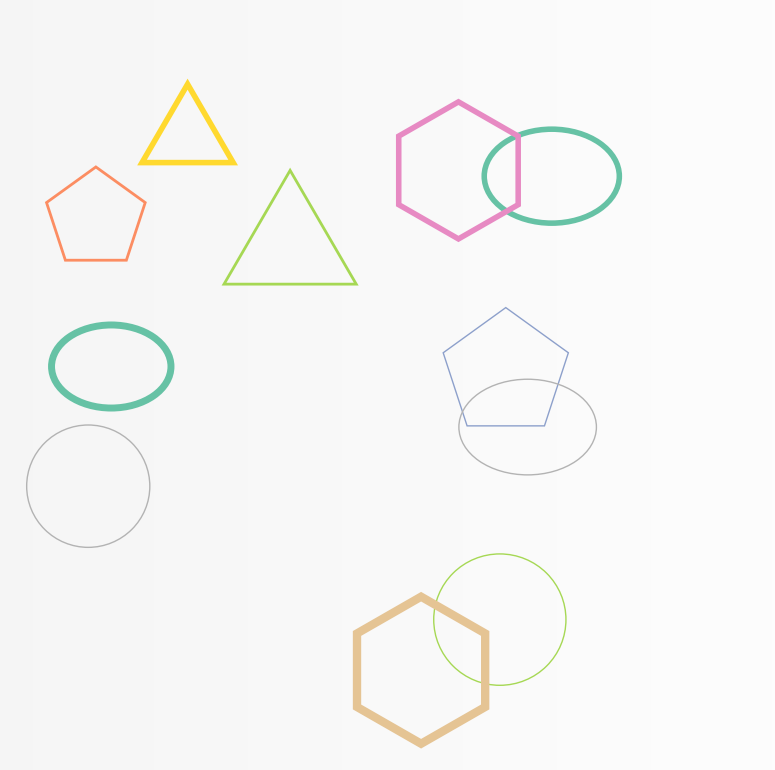[{"shape": "oval", "thickness": 2.5, "radius": 0.39, "center": [0.144, 0.524]}, {"shape": "oval", "thickness": 2, "radius": 0.44, "center": [0.712, 0.771]}, {"shape": "pentagon", "thickness": 1, "radius": 0.33, "center": [0.124, 0.716]}, {"shape": "pentagon", "thickness": 0.5, "radius": 0.42, "center": [0.653, 0.516]}, {"shape": "hexagon", "thickness": 2, "radius": 0.44, "center": [0.592, 0.779]}, {"shape": "circle", "thickness": 0.5, "radius": 0.43, "center": [0.645, 0.195]}, {"shape": "triangle", "thickness": 1, "radius": 0.49, "center": [0.374, 0.68]}, {"shape": "triangle", "thickness": 2, "radius": 0.34, "center": [0.242, 0.823]}, {"shape": "hexagon", "thickness": 3, "radius": 0.48, "center": [0.543, 0.13]}, {"shape": "oval", "thickness": 0.5, "radius": 0.44, "center": [0.681, 0.445]}, {"shape": "circle", "thickness": 0.5, "radius": 0.4, "center": [0.114, 0.369]}]